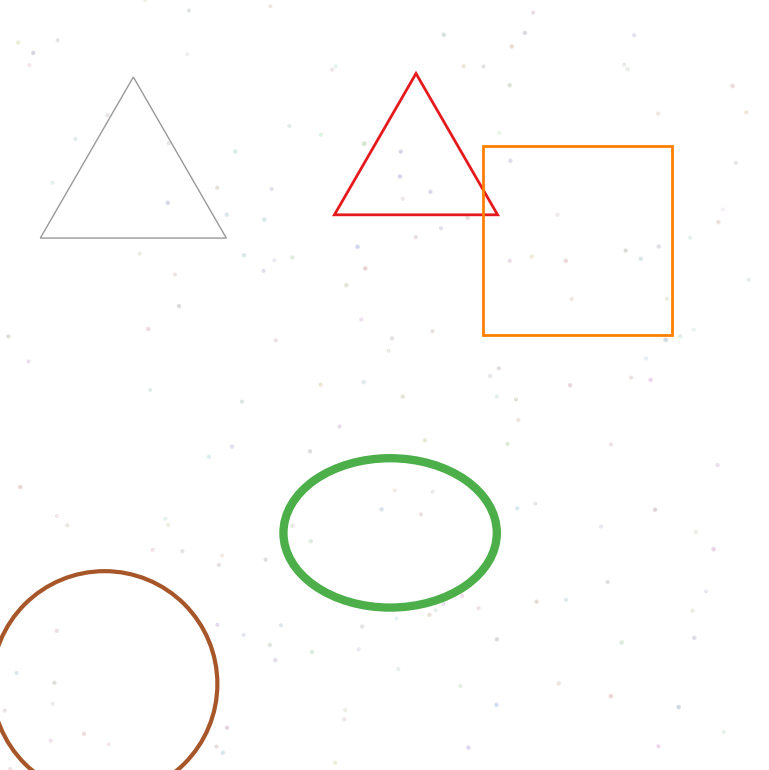[{"shape": "triangle", "thickness": 1, "radius": 0.61, "center": [0.54, 0.782]}, {"shape": "oval", "thickness": 3, "radius": 0.69, "center": [0.507, 0.308]}, {"shape": "square", "thickness": 1, "radius": 0.61, "center": [0.75, 0.687]}, {"shape": "circle", "thickness": 1.5, "radius": 0.73, "center": [0.136, 0.112]}, {"shape": "triangle", "thickness": 0.5, "radius": 0.7, "center": [0.173, 0.761]}]